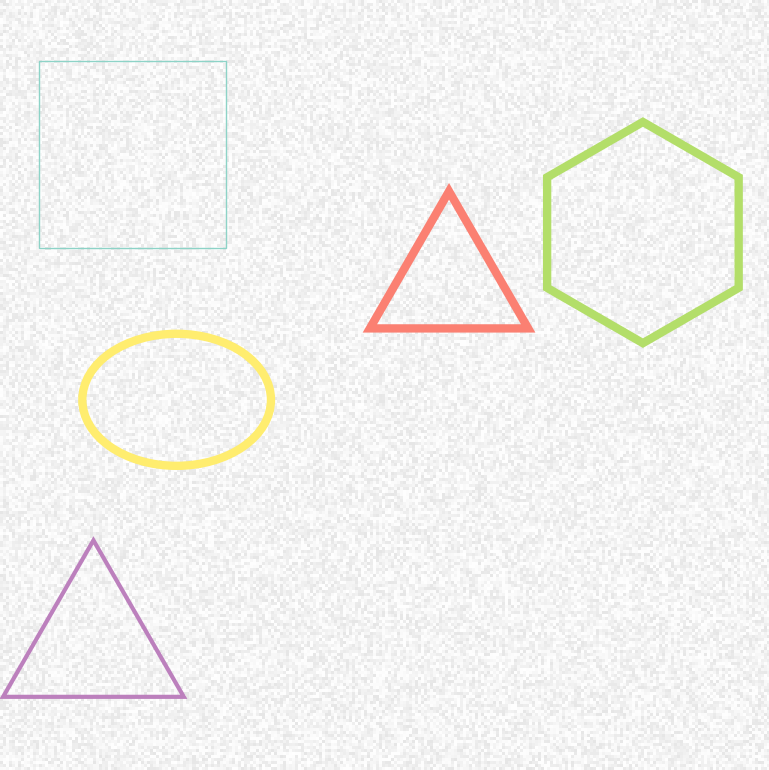[{"shape": "square", "thickness": 0.5, "radius": 0.61, "center": [0.172, 0.799]}, {"shape": "triangle", "thickness": 3, "radius": 0.59, "center": [0.583, 0.633]}, {"shape": "hexagon", "thickness": 3, "radius": 0.72, "center": [0.835, 0.698]}, {"shape": "triangle", "thickness": 1.5, "radius": 0.68, "center": [0.121, 0.163]}, {"shape": "oval", "thickness": 3, "radius": 0.61, "center": [0.229, 0.481]}]